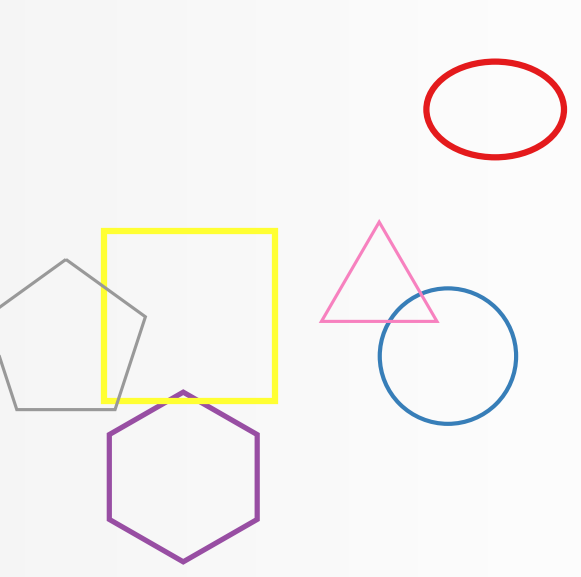[{"shape": "oval", "thickness": 3, "radius": 0.59, "center": [0.852, 0.81]}, {"shape": "circle", "thickness": 2, "radius": 0.59, "center": [0.771, 0.383]}, {"shape": "hexagon", "thickness": 2.5, "radius": 0.73, "center": [0.315, 0.173]}, {"shape": "square", "thickness": 3, "radius": 0.74, "center": [0.326, 0.453]}, {"shape": "triangle", "thickness": 1.5, "radius": 0.57, "center": [0.652, 0.5]}, {"shape": "pentagon", "thickness": 1.5, "radius": 0.72, "center": [0.113, 0.406]}]